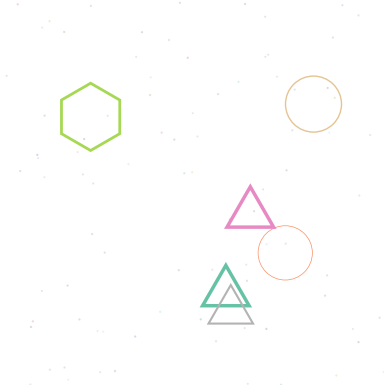[{"shape": "triangle", "thickness": 2.5, "radius": 0.35, "center": [0.587, 0.241]}, {"shape": "circle", "thickness": 0.5, "radius": 0.35, "center": [0.741, 0.343]}, {"shape": "triangle", "thickness": 2.5, "radius": 0.35, "center": [0.65, 0.445]}, {"shape": "hexagon", "thickness": 2, "radius": 0.44, "center": [0.235, 0.696]}, {"shape": "circle", "thickness": 1, "radius": 0.36, "center": [0.814, 0.73]}, {"shape": "triangle", "thickness": 1.5, "radius": 0.33, "center": [0.599, 0.193]}]